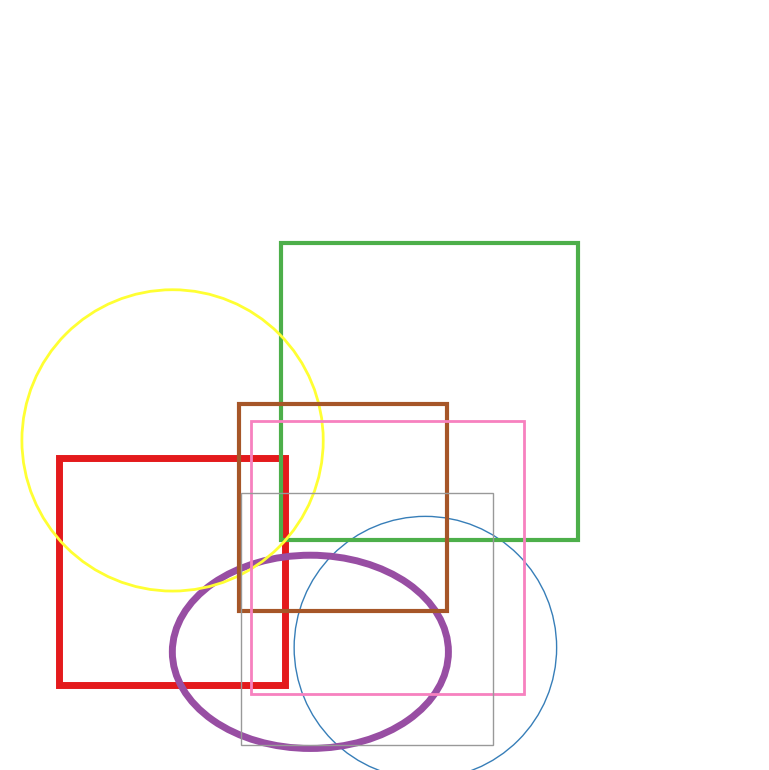[{"shape": "square", "thickness": 2.5, "radius": 0.74, "center": [0.223, 0.258]}, {"shape": "circle", "thickness": 0.5, "radius": 0.85, "center": [0.552, 0.159]}, {"shape": "square", "thickness": 1.5, "radius": 0.97, "center": [0.558, 0.492]}, {"shape": "oval", "thickness": 2.5, "radius": 0.9, "center": [0.403, 0.153]}, {"shape": "circle", "thickness": 1, "radius": 0.98, "center": [0.224, 0.428]}, {"shape": "square", "thickness": 1.5, "radius": 0.67, "center": [0.446, 0.341]}, {"shape": "square", "thickness": 1, "radius": 0.89, "center": [0.503, 0.276]}, {"shape": "square", "thickness": 0.5, "radius": 0.82, "center": [0.477, 0.196]}]